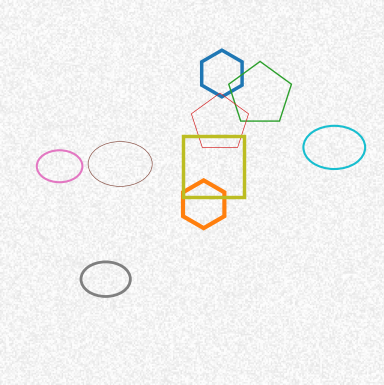[{"shape": "hexagon", "thickness": 2.5, "radius": 0.3, "center": [0.576, 0.809]}, {"shape": "hexagon", "thickness": 3, "radius": 0.31, "center": [0.529, 0.469]}, {"shape": "pentagon", "thickness": 1, "radius": 0.43, "center": [0.676, 0.755]}, {"shape": "pentagon", "thickness": 0.5, "radius": 0.39, "center": [0.571, 0.68]}, {"shape": "oval", "thickness": 0.5, "radius": 0.42, "center": [0.312, 0.574]}, {"shape": "oval", "thickness": 1.5, "radius": 0.3, "center": [0.155, 0.568]}, {"shape": "oval", "thickness": 2, "radius": 0.32, "center": [0.274, 0.275]}, {"shape": "square", "thickness": 2.5, "radius": 0.4, "center": [0.555, 0.567]}, {"shape": "oval", "thickness": 1.5, "radius": 0.4, "center": [0.868, 0.617]}]